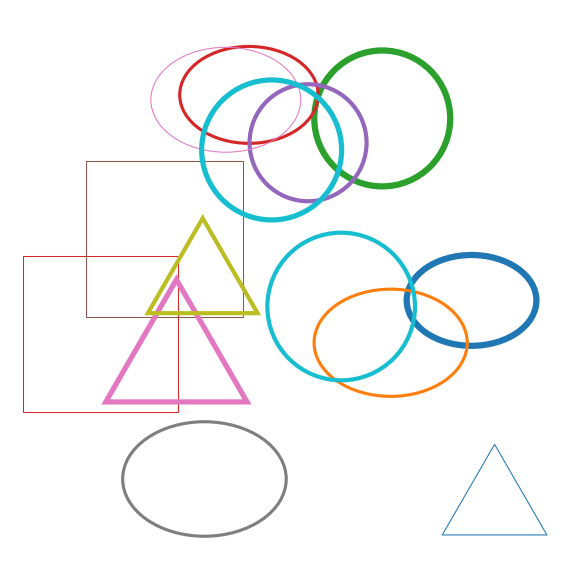[{"shape": "oval", "thickness": 3, "radius": 0.56, "center": [0.817, 0.479]}, {"shape": "triangle", "thickness": 0.5, "radius": 0.52, "center": [0.856, 0.125]}, {"shape": "oval", "thickness": 1.5, "radius": 0.66, "center": [0.676, 0.406]}, {"shape": "circle", "thickness": 3, "radius": 0.59, "center": [0.662, 0.794]}, {"shape": "square", "thickness": 0.5, "radius": 0.67, "center": [0.174, 0.421]}, {"shape": "oval", "thickness": 1.5, "radius": 0.6, "center": [0.431, 0.835]}, {"shape": "circle", "thickness": 2, "radius": 0.51, "center": [0.533, 0.752]}, {"shape": "square", "thickness": 0.5, "radius": 0.68, "center": [0.285, 0.586]}, {"shape": "oval", "thickness": 0.5, "radius": 0.65, "center": [0.391, 0.826]}, {"shape": "triangle", "thickness": 2.5, "radius": 0.71, "center": [0.306, 0.374]}, {"shape": "oval", "thickness": 1.5, "radius": 0.71, "center": [0.354, 0.17]}, {"shape": "triangle", "thickness": 2, "radius": 0.55, "center": [0.351, 0.512]}, {"shape": "circle", "thickness": 2.5, "radius": 0.61, "center": [0.47, 0.739]}, {"shape": "circle", "thickness": 2, "radius": 0.64, "center": [0.591, 0.468]}]